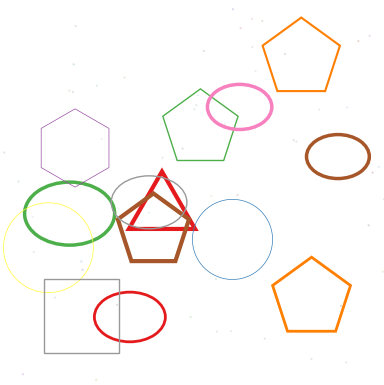[{"shape": "triangle", "thickness": 3, "radius": 0.5, "center": [0.421, 0.455]}, {"shape": "oval", "thickness": 2, "radius": 0.46, "center": [0.337, 0.177]}, {"shape": "circle", "thickness": 0.5, "radius": 0.52, "center": [0.604, 0.378]}, {"shape": "pentagon", "thickness": 1, "radius": 0.51, "center": [0.521, 0.666]}, {"shape": "oval", "thickness": 2.5, "radius": 0.58, "center": [0.181, 0.445]}, {"shape": "hexagon", "thickness": 0.5, "radius": 0.51, "center": [0.195, 0.616]}, {"shape": "pentagon", "thickness": 1.5, "radius": 0.53, "center": [0.783, 0.849]}, {"shape": "pentagon", "thickness": 2, "radius": 0.53, "center": [0.809, 0.226]}, {"shape": "circle", "thickness": 0.5, "radius": 0.58, "center": [0.126, 0.357]}, {"shape": "pentagon", "thickness": 3, "radius": 0.49, "center": [0.398, 0.4]}, {"shape": "oval", "thickness": 2.5, "radius": 0.41, "center": [0.878, 0.593]}, {"shape": "oval", "thickness": 2.5, "radius": 0.42, "center": [0.622, 0.722]}, {"shape": "oval", "thickness": 1, "radius": 0.49, "center": [0.387, 0.474]}, {"shape": "square", "thickness": 1, "radius": 0.48, "center": [0.212, 0.18]}]